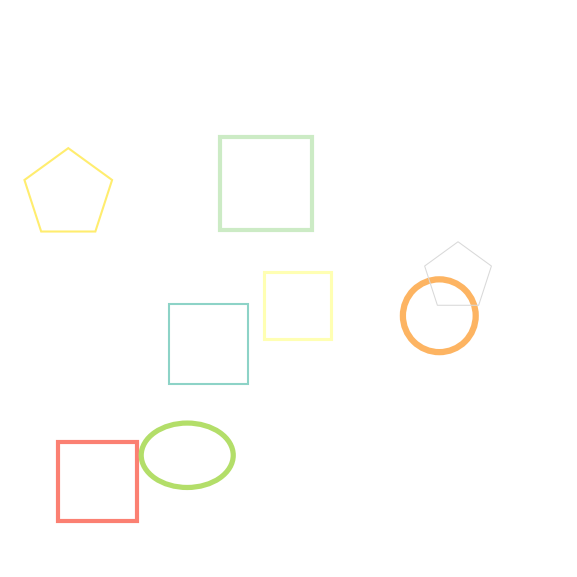[{"shape": "square", "thickness": 1, "radius": 0.35, "center": [0.361, 0.403]}, {"shape": "square", "thickness": 1.5, "radius": 0.29, "center": [0.515, 0.47]}, {"shape": "square", "thickness": 2, "radius": 0.34, "center": [0.169, 0.165]}, {"shape": "circle", "thickness": 3, "radius": 0.32, "center": [0.761, 0.452]}, {"shape": "oval", "thickness": 2.5, "radius": 0.4, "center": [0.324, 0.211]}, {"shape": "pentagon", "thickness": 0.5, "radius": 0.3, "center": [0.793, 0.52]}, {"shape": "square", "thickness": 2, "radius": 0.4, "center": [0.46, 0.681]}, {"shape": "pentagon", "thickness": 1, "radius": 0.4, "center": [0.118, 0.663]}]